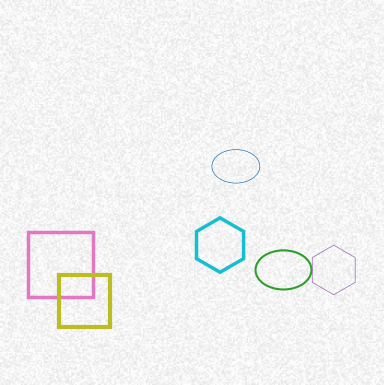[{"shape": "oval", "thickness": 0.5, "radius": 0.31, "center": [0.613, 0.568]}, {"shape": "oval", "thickness": 1.5, "radius": 0.36, "center": [0.736, 0.299]}, {"shape": "hexagon", "thickness": 0.5, "radius": 0.32, "center": [0.867, 0.299]}, {"shape": "square", "thickness": 2.5, "radius": 0.42, "center": [0.157, 0.313]}, {"shape": "square", "thickness": 3, "radius": 0.33, "center": [0.22, 0.218]}, {"shape": "hexagon", "thickness": 2.5, "radius": 0.35, "center": [0.572, 0.363]}]